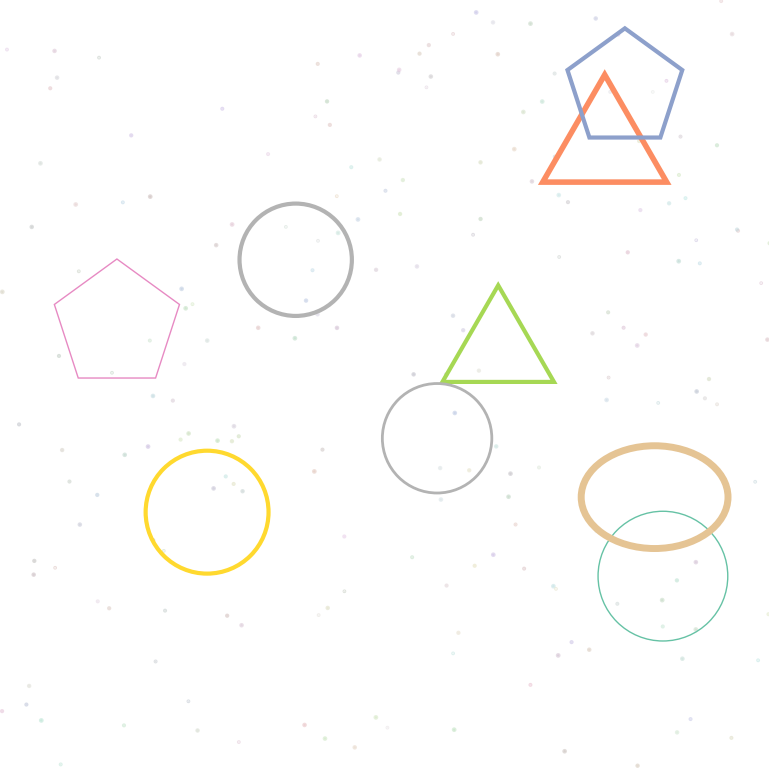[{"shape": "circle", "thickness": 0.5, "radius": 0.42, "center": [0.861, 0.252]}, {"shape": "triangle", "thickness": 2, "radius": 0.46, "center": [0.785, 0.81]}, {"shape": "pentagon", "thickness": 1.5, "radius": 0.39, "center": [0.812, 0.885]}, {"shape": "pentagon", "thickness": 0.5, "radius": 0.43, "center": [0.152, 0.578]}, {"shape": "triangle", "thickness": 1.5, "radius": 0.42, "center": [0.647, 0.546]}, {"shape": "circle", "thickness": 1.5, "radius": 0.4, "center": [0.269, 0.335]}, {"shape": "oval", "thickness": 2.5, "radius": 0.48, "center": [0.85, 0.354]}, {"shape": "circle", "thickness": 1, "radius": 0.36, "center": [0.568, 0.431]}, {"shape": "circle", "thickness": 1.5, "radius": 0.36, "center": [0.384, 0.663]}]